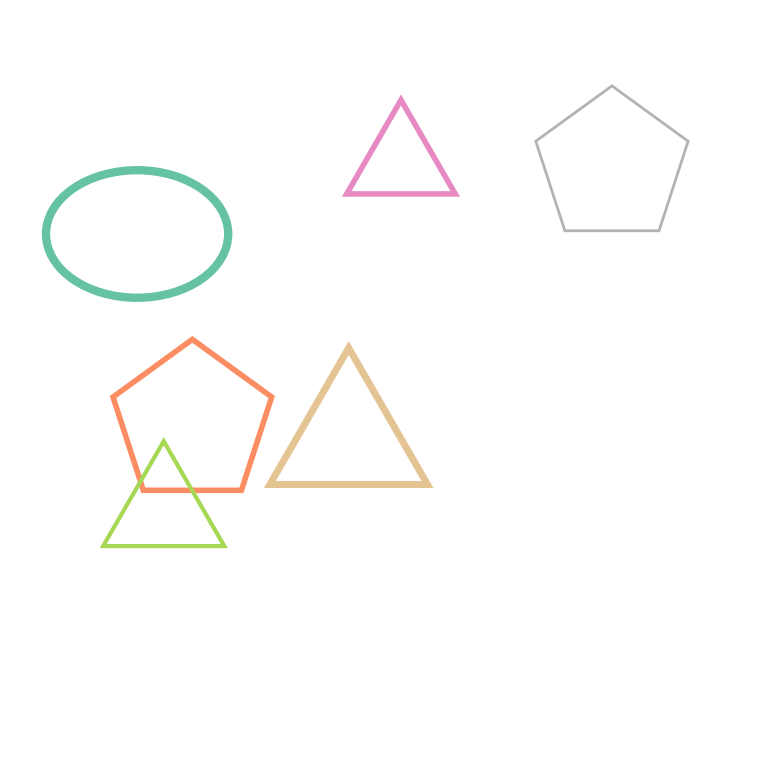[{"shape": "oval", "thickness": 3, "radius": 0.59, "center": [0.178, 0.696]}, {"shape": "pentagon", "thickness": 2, "radius": 0.54, "center": [0.25, 0.451]}, {"shape": "triangle", "thickness": 2, "radius": 0.41, "center": [0.521, 0.789]}, {"shape": "triangle", "thickness": 1.5, "radius": 0.45, "center": [0.213, 0.336]}, {"shape": "triangle", "thickness": 2.5, "radius": 0.59, "center": [0.453, 0.43]}, {"shape": "pentagon", "thickness": 1, "radius": 0.52, "center": [0.795, 0.784]}]